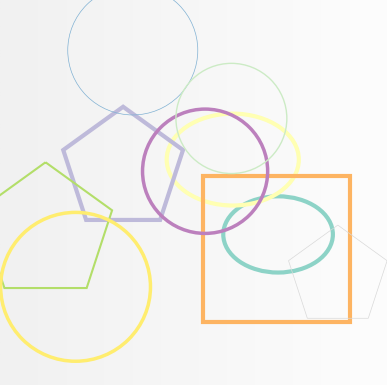[{"shape": "oval", "thickness": 3, "radius": 0.71, "center": [0.718, 0.391]}, {"shape": "oval", "thickness": 3, "radius": 0.85, "center": [0.601, 0.586]}, {"shape": "pentagon", "thickness": 3, "radius": 0.81, "center": [0.318, 0.56]}, {"shape": "circle", "thickness": 0.5, "radius": 0.84, "center": [0.343, 0.869]}, {"shape": "square", "thickness": 3, "radius": 0.95, "center": [0.714, 0.353]}, {"shape": "pentagon", "thickness": 1.5, "radius": 0.9, "center": [0.118, 0.398]}, {"shape": "pentagon", "thickness": 0.5, "radius": 0.67, "center": [0.872, 0.282]}, {"shape": "circle", "thickness": 2.5, "radius": 0.81, "center": [0.529, 0.555]}, {"shape": "circle", "thickness": 1, "radius": 0.72, "center": [0.597, 0.692]}, {"shape": "circle", "thickness": 2.5, "radius": 0.97, "center": [0.195, 0.255]}]